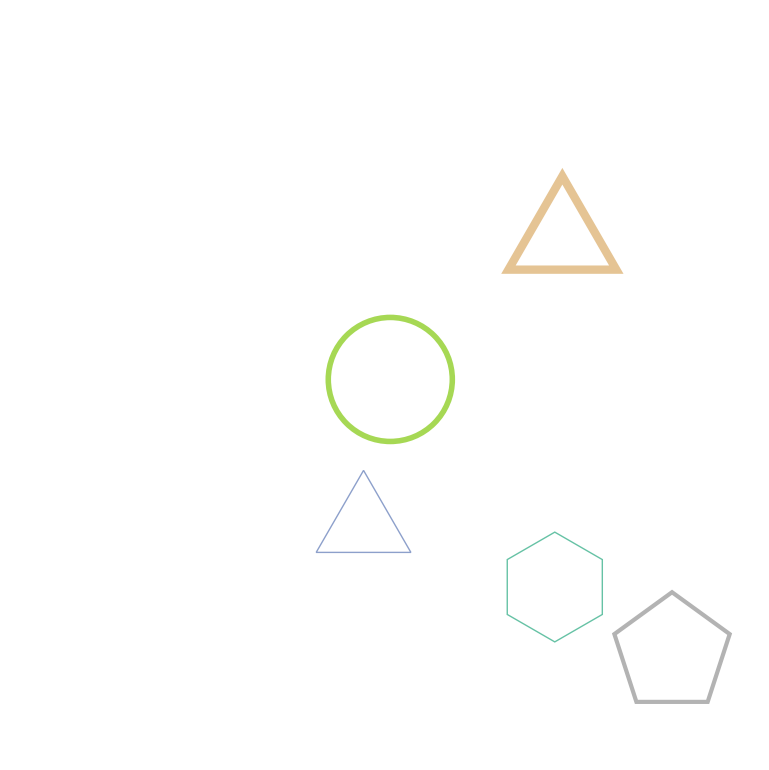[{"shape": "hexagon", "thickness": 0.5, "radius": 0.36, "center": [0.721, 0.238]}, {"shape": "triangle", "thickness": 0.5, "radius": 0.35, "center": [0.472, 0.318]}, {"shape": "circle", "thickness": 2, "radius": 0.4, "center": [0.507, 0.507]}, {"shape": "triangle", "thickness": 3, "radius": 0.4, "center": [0.73, 0.69]}, {"shape": "pentagon", "thickness": 1.5, "radius": 0.39, "center": [0.873, 0.152]}]